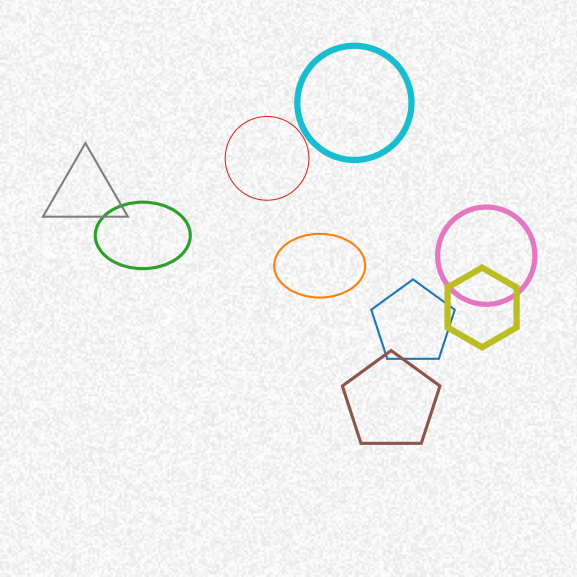[{"shape": "pentagon", "thickness": 1, "radius": 0.38, "center": [0.715, 0.439]}, {"shape": "oval", "thickness": 1, "radius": 0.39, "center": [0.554, 0.539]}, {"shape": "oval", "thickness": 1.5, "radius": 0.41, "center": [0.247, 0.591]}, {"shape": "circle", "thickness": 0.5, "radius": 0.36, "center": [0.462, 0.725]}, {"shape": "pentagon", "thickness": 1.5, "radius": 0.44, "center": [0.677, 0.303]}, {"shape": "circle", "thickness": 2.5, "radius": 0.42, "center": [0.842, 0.556]}, {"shape": "triangle", "thickness": 1, "radius": 0.42, "center": [0.148, 0.666]}, {"shape": "hexagon", "thickness": 3, "radius": 0.35, "center": [0.835, 0.467]}, {"shape": "circle", "thickness": 3, "radius": 0.49, "center": [0.614, 0.821]}]